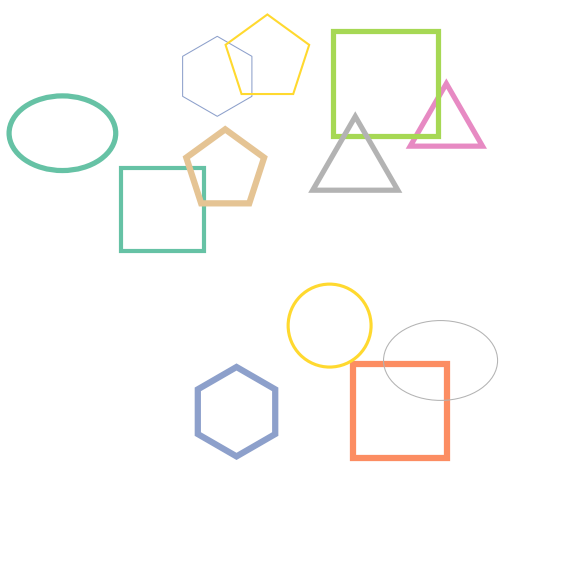[{"shape": "oval", "thickness": 2.5, "radius": 0.46, "center": [0.108, 0.768]}, {"shape": "square", "thickness": 2, "radius": 0.36, "center": [0.282, 0.636]}, {"shape": "square", "thickness": 3, "radius": 0.41, "center": [0.692, 0.287]}, {"shape": "hexagon", "thickness": 3, "radius": 0.39, "center": [0.41, 0.286]}, {"shape": "hexagon", "thickness": 0.5, "radius": 0.35, "center": [0.376, 0.867]}, {"shape": "triangle", "thickness": 2.5, "radius": 0.36, "center": [0.773, 0.782]}, {"shape": "square", "thickness": 2.5, "radius": 0.46, "center": [0.668, 0.854]}, {"shape": "pentagon", "thickness": 1, "radius": 0.38, "center": [0.463, 0.898]}, {"shape": "circle", "thickness": 1.5, "radius": 0.36, "center": [0.571, 0.435]}, {"shape": "pentagon", "thickness": 3, "radius": 0.35, "center": [0.39, 0.704]}, {"shape": "triangle", "thickness": 2.5, "radius": 0.43, "center": [0.615, 0.712]}, {"shape": "oval", "thickness": 0.5, "radius": 0.49, "center": [0.763, 0.375]}]